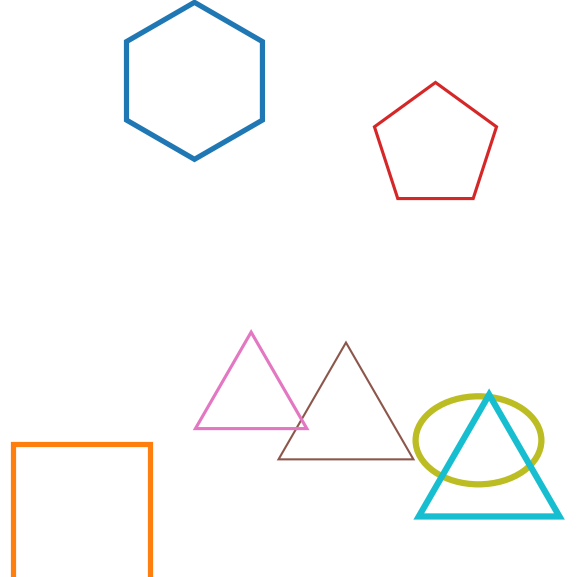[{"shape": "hexagon", "thickness": 2.5, "radius": 0.68, "center": [0.337, 0.859]}, {"shape": "square", "thickness": 2.5, "radius": 0.59, "center": [0.142, 0.112]}, {"shape": "pentagon", "thickness": 1.5, "radius": 0.56, "center": [0.754, 0.745]}, {"shape": "triangle", "thickness": 1, "radius": 0.67, "center": [0.599, 0.271]}, {"shape": "triangle", "thickness": 1.5, "radius": 0.56, "center": [0.435, 0.313]}, {"shape": "oval", "thickness": 3, "radius": 0.54, "center": [0.829, 0.237]}, {"shape": "triangle", "thickness": 3, "radius": 0.7, "center": [0.847, 0.175]}]